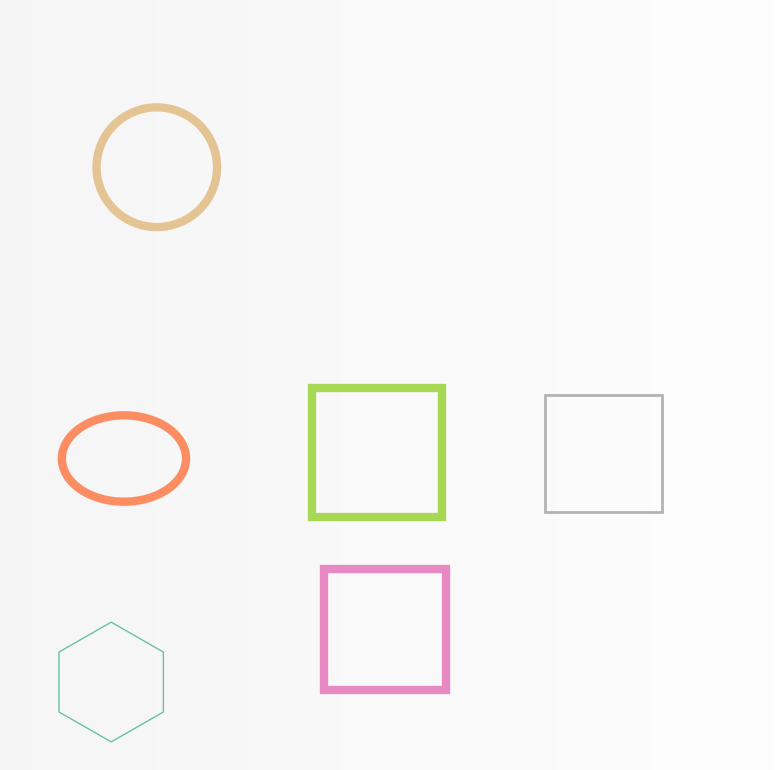[{"shape": "hexagon", "thickness": 0.5, "radius": 0.39, "center": [0.143, 0.114]}, {"shape": "oval", "thickness": 3, "radius": 0.4, "center": [0.16, 0.405]}, {"shape": "square", "thickness": 3, "radius": 0.39, "center": [0.497, 0.183]}, {"shape": "square", "thickness": 3, "radius": 0.42, "center": [0.486, 0.412]}, {"shape": "circle", "thickness": 3, "radius": 0.39, "center": [0.202, 0.783]}, {"shape": "square", "thickness": 1, "radius": 0.38, "center": [0.779, 0.411]}]